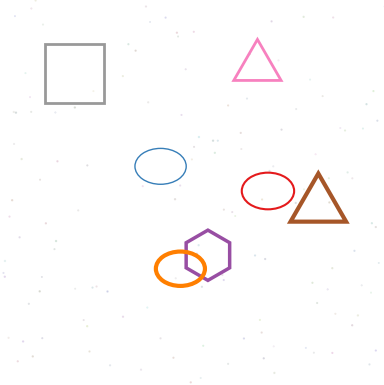[{"shape": "oval", "thickness": 1.5, "radius": 0.34, "center": [0.696, 0.504]}, {"shape": "oval", "thickness": 1, "radius": 0.33, "center": [0.417, 0.568]}, {"shape": "hexagon", "thickness": 2.5, "radius": 0.33, "center": [0.54, 0.337]}, {"shape": "oval", "thickness": 3, "radius": 0.32, "center": [0.469, 0.302]}, {"shape": "triangle", "thickness": 3, "radius": 0.42, "center": [0.827, 0.466]}, {"shape": "triangle", "thickness": 2, "radius": 0.35, "center": [0.669, 0.827]}, {"shape": "square", "thickness": 2, "radius": 0.38, "center": [0.193, 0.808]}]